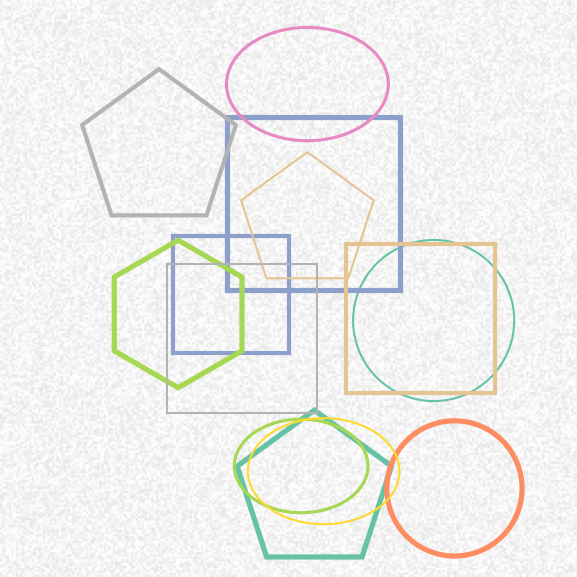[{"shape": "pentagon", "thickness": 2.5, "radius": 0.7, "center": [0.544, 0.148]}, {"shape": "circle", "thickness": 1, "radius": 0.7, "center": [0.751, 0.444]}, {"shape": "circle", "thickness": 2.5, "radius": 0.59, "center": [0.787, 0.153]}, {"shape": "square", "thickness": 2, "radius": 0.5, "center": [0.4, 0.489]}, {"shape": "square", "thickness": 2.5, "radius": 0.75, "center": [0.542, 0.647]}, {"shape": "oval", "thickness": 1.5, "radius": 0.7, "center": [0.532, 0.854]}, {"shape": "oval", "thickness": 1.5, "radius": 0.58, "center": [0.521, 0.192]}, {"shape": "hexagon", "thickness": 2.5, "radius": 0.64, "center": [0.308, 0.455]}, {"shape": "oval", "thickness": 1, "radius": 0.66, "center": [0.56, 0.183]}, {"shape": "square", "thickness": 2, "radius": 0.65, "center": [0.728, 0.448]}, {"shape": "pentagon", "thickness": 1, "radius": 0.6, "center": [0.532, 0.615]}, {"shape": "pentagon", "thickness": 2, "radius": 0.7, "center": [0.275, 0.739]}, {"shape": "square", "thickness": 1, "radius": 0.65, "center": [0.419, 0.413]}]